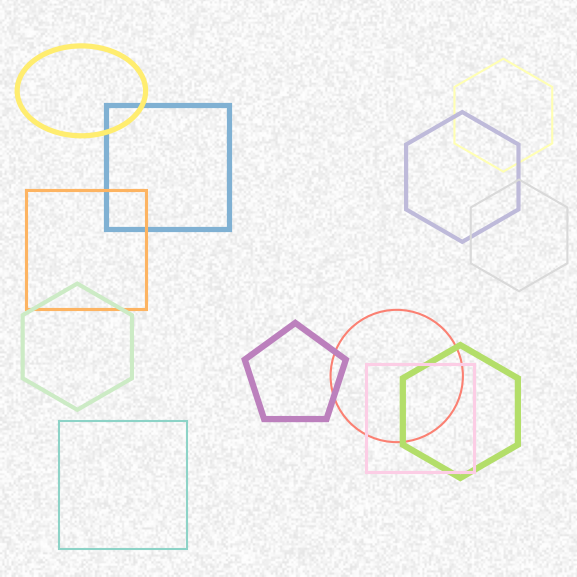[{"shape": "square", "thickness": 1, "radius": 0.56, "center": [0.213, 0.16]}, {"shape": "hexagon", "thickness": 1, "radius": 0.49, "center": [0.872, 0.8]}, {"shape": "hexagon", "thickness": 2, "radius": 0.56, "center": [0.801, 0.693]}, {"shape": "circle", "thickness": 1, "radius": 0.57, "center": [0.687, 0.348]}, {"shape": "square", "thickness": 2.5, "radius": 0.53, "center": [0.29, 0.71]}, {"shape": "square", "thickness": 1.5, "radius": 0.52, "center": [0.149, 0.567]}, {"shape": "hexagon", "thickness": 3, "radius": 0.58, "center": [0.797, 0.287]}, {"shape": "square", "thickness": 1.5, "radius": 0.47, "center": [0.728, 0.275]}, {"shape": "hexagon", "thickness": 1, "radius": 0.48, "center": [0.899, 0.592]}, {"shape": "pentagon", "thickness": 3, "radius": 0.46, "center": [0.511, 0.348]}, {"shape": "hexagon", "thickness": 2, "radius": 0.55, "center": [0.134, 0.399]}, {"shape": "oval", "thickness": 2.5, "radius": 0.56, "center": [0.141, 0.842]}]